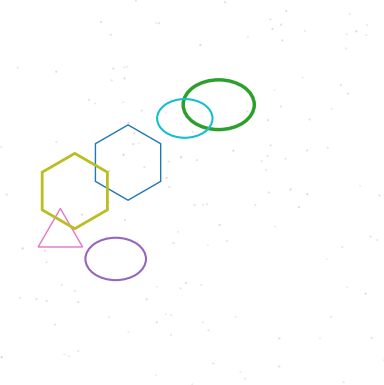[{"shape": "hexagon", "thickness": 1, "radius": 0.49, "center": [0.333, 0.578]}, {"shape": "oval", "thickness": 2.5, "radius": 0.46, "center": [0.568, 0.728]}, {"shape": "oval", "thickness": 1.5, "radius": 0.39, "center": [0.301, 0.327]}, {"shape": "triangle", "thickness": 1, "radius": 0.33, "center": [0.157, 0.392]}, {"shape": "hexagon", "thickness": 2, "radius": 0.49, "center": [0.194, 0.504]}, {"shape": "oval", "thickness": 1.5, "radius": 0.36, "center": [0.48, 0.692]}]